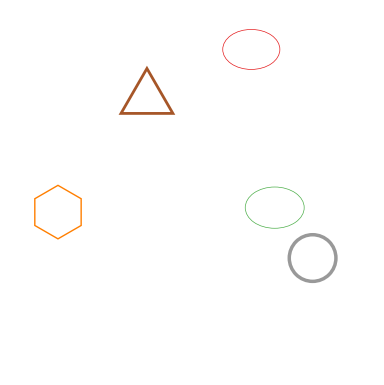[{"shape": "oval", "thickness": 0.5, "radius": 0.37, "center": [0.653, 0.872]}, {"shape": "oval", "thickness": 0.5, "radius": 0.38, "center": [0.714, 0.461]}, {"shape": "hexagon", "thickness": 1, "radius": 0.35, "center": [0.151, 0.449]}, {"shape": "triangle", "thickness": 2, "radius": 0.39, "center": [0.382, 0.744]}, {"shape": "circle", "thickness": 2.5, "radius": 0.3, "center": [0.812, 0.33]}]